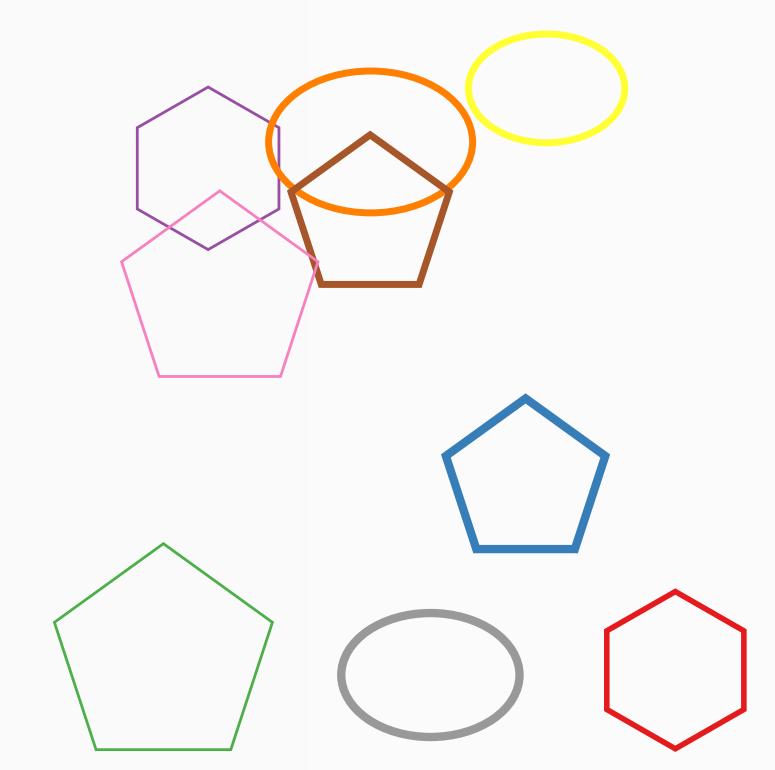[{"shape": "hexagon", "thickness": 2, "radius": 0.51, "center": [0.871, 0.13]}, {"shape": "pentagon", "thickness": 3, "radius": 0.54, "center": [0.678, 0.374]}, {"shape": "pentagon", "thickness": 1, "radius": 0.74, "center": [0.211, 0.146]}, {"shape": "hexagon", "thickness": 1, "radius": 0.53, "center": [0.269, 0.781]}, {"shape": "oval", "thickness": 2.5, "radius": 0.66, "center": [0.478, 0.816]}, {"shape": "oval", "thickness": 2.5, "radius": 0.5, "center": [0.705, 0.885]}, {"shape": "pentagon", "thickness": 2.5, "radius": 0.54, "center": [0.478, 0.718]}, {"shape": "pentagon", "thickness": 1, "radius": 0.67, "center": [0.284, 0.619]}, {"shape": "oval", "thickness": 3, "radius": 0.57, "center": [0.555, 0.123]}]